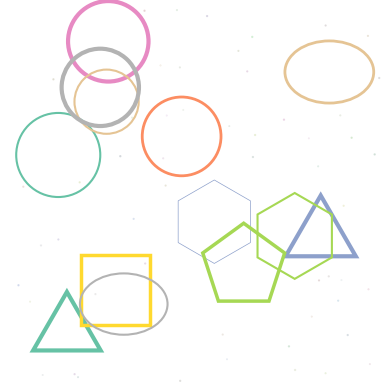[{"shape": "triangle", "thickness": 3, "radius": 0.51, "center": [0.174, 0.14]}, {"shape": "circle", "thickness": 1.5, "radius": 0.55, "center": [0.151, 0.597]}, {"shape": "circle", "thickness": 2, "radius": 0.51, "center": [0.472, 0.646]}, {"shape": "triangle", "thickness": 3, "radius": 0.53, "center": [0.833, 0.387]}, {"shape": "hexagon", "thickness": 0.5, "radius": 0.54, "center": [0.557, 0.424]}, {"shape": "circle", "thickness": 3, "radius": 0.52, "center": [0.281, 0.893]}, {"shape": "pentagon", "thickness": 2.5, "radius": 0.56, "center": [0.633, 0.308]}, {"shape": "hexagon", "thickness": 1.5, "radius": 0.56, "center": [0.765, 0.387]}, {"shape": "square", "thickness": 2.5, "radius": 0.45, "center": [0.299, 0.246]}, {"shape": "oval", "thickness": 2, "radius": 0.58, "center": [0.855, 0.813]}, {"shape": "circle", "thickness": 1.5, "radius": 0.42, "center": [0.277, 0.736]}, {"shape": "circle", "thickness": 3, "radius": 0.5, "center": [0.26, 0.773]}, {"shape": "oval", "thickness": 1.5, "radius": 0.57, "center": [0.321, 0.21]}]